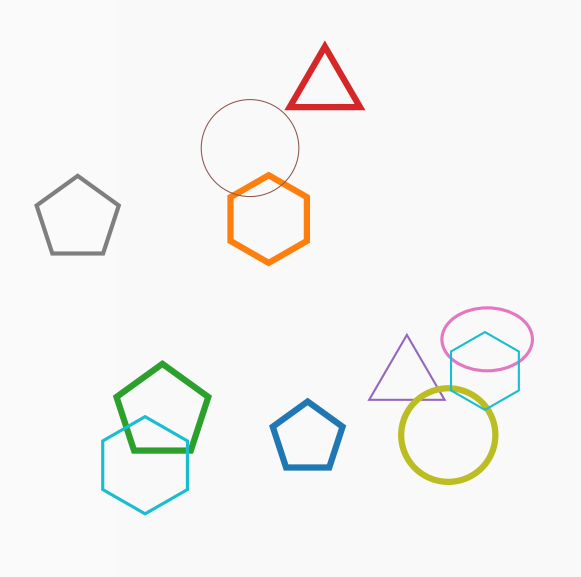[{"shape": "pentagon", "thickness": 3, "radius": 0.32, "center": [0.529, 0.241]}, {"shape": "hexagon", "thickness": 3, "radius": 0.38, "center": [0.462, 0.62]}, {"shape": "pentagon", "thickness": 3, "radius": 0.42, "center": [0.279, 0.286]}, {"shape": "triangle", "thickness": 3, "radius": 0.35, "center": [0.559, 0.849]}, {"shape": "triangle", "thickness": 1, "radius": 0.37, "center": [0.7, 0.344]}, {"shape": "circle", "thickness": 0.5, "radius": 0.42, "center": [0.43, 0.743]}, {"shape": "oval", "thickness": 1.5, "radius": 0.39, "center": [0.838, 0.412]}, {"shape": "pentagon", "thickness": 2, "radius": 0.37, "center": [0.134, 0.62]}, {"shape": "circle", "thickness": 3, "radius": 0.41, "center": [0.771, 0.246]}, {"shape": "hexagon", "thickness": 1.5, "radius": 0.42, "center": [0.25, 0.194]}, {"shape": "hexagon", "thickness": 1, "radius": 0.34, "center": [0.834, 0.357]}]